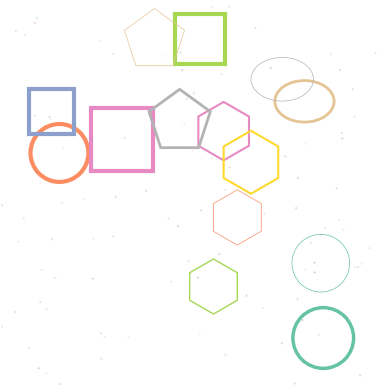[{"shape": "circle", "thickness": 2.5, "radius": 0.39, "center": [0.84, 0.122]}, {"shape": "circle", "thickness": 0.5, "radius": 0.37, "center": [0.833, 0.316]}, {"shape": "circle", "thickness": 3, "radius": 0.38, "center": [0.154, 0.603]}, {"shape": "hexagon", "thickness": 0.5, "radius": 0.36, "center": [0.616, 0.435]}, {"shape": "square", "thickness": 3, "radius": 0.29, "center": [0.134, 0.71]}, {"shape": "square", "thickness": 3, "radius": 0.41, "center": [0.317, 0.637]}, {"shape": "hexagon", "thickness": 1.5, "radius": 0.38, "center": [0.581, 0.659]}, {"shape": "square", "thickness": 3, "radius": 0.33, "center": [0.52, 0.899]}, {"shape": "hexagon", "thickness": 1, "radius": 0.36, "center": [0.555, 0.256]}, {"shape": "hexagon", "thickness": 1.5, "radius": 0.41, "center": [0.652, 0.579]}, {"shape": "oval", "thickness": 2, "radius": 0.38, "center": [0.791, 0.737]}, {"shape": "pentagon", "thickness": 0.5, "radius": 0.41, "center": [0.401, 0.896]}, {"shape": "pentagon", "thickness": 2, "radius": 0.42, "center": [0.467, 0.684]}, {"shape": "oval", "thickness": 0.5, "radius": 0.41, "center": [0.733, 0.794]}]